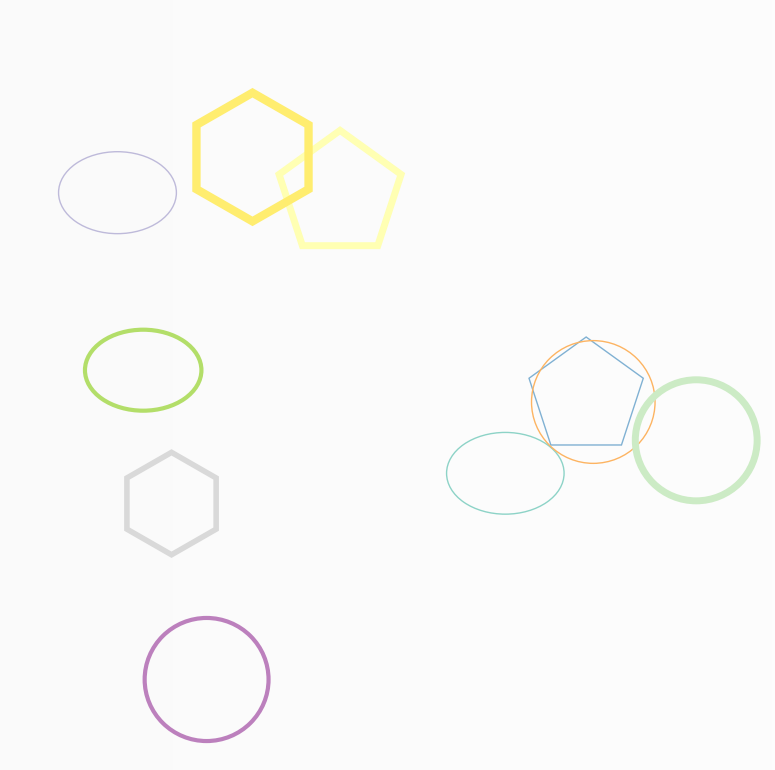[{"shape": "oval", "thickness": 0.5, "radius": 0.38, "center": [0.652, 0.385]}, {"shape": "pentagon", "thickness": 2.5, "radius": 0.41, "center": [0.439, 0.748]}, {"shape": "oval", "thickness": 0.5, "radius": 0.38, "center": [0.152, 0.75]}, {"shape": "pentagon", "thickness": 0.5, "radius": 0.39, "center": [0.756, 0.485]}, {"shape": "circle", "thickness": 0.5, "radius": 0.4, "center": [0.766, 0.478]}, {"shape": "oval", "thickness": 1.5, "radius": 0.38, "center": [0.185, 0.519]}, {"shape": "hexagon", "thickness": 2, "radius": 0.33, "center": [0.221, 0.346]}, {"shape": "circle", "thickness": 1.5, "radius": 0.4, "center": [0.267, 0.118]}, {"shape": "circle", "thickness": 2.5, "radius": 0.39, "center": [0.898, 0.428]}, {"shape": "hexagon", "thickness": 3, "radius": 0.42, "center": [0.326, 0.796]}]